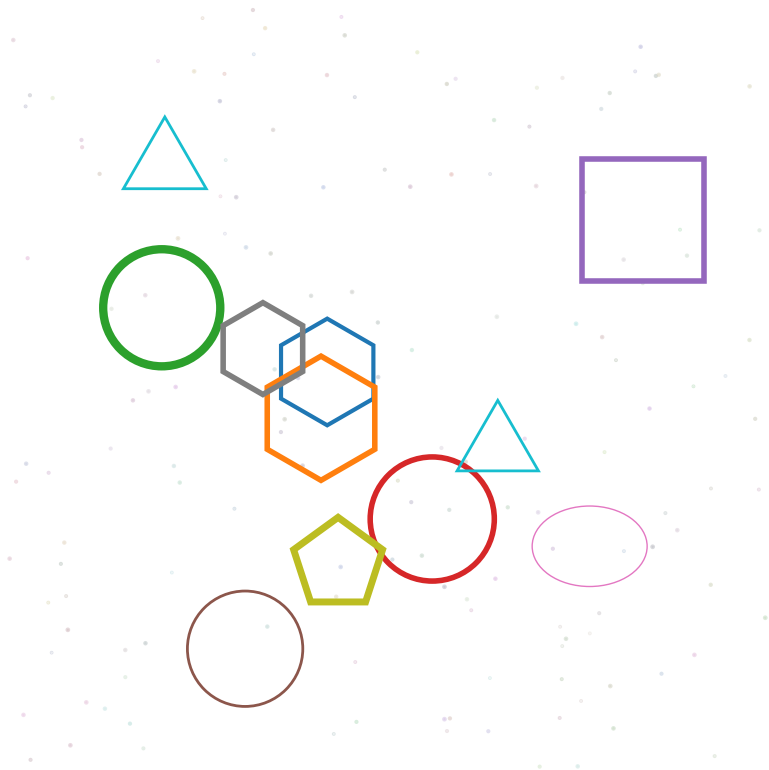[{"shape": "hexagon", "thickness": 1.5, "radius": 0.35, "center": [0.425, 0.517]}, {"shape": "hexagon", "thickness": 2, "radius": 0.4, "center": [0.417, 0.457]}, {"shape": "circle", "thickness": 3, "radius": 0.38, "center": [0.21, 0.6]}, {"shape": "circle", "thickness": 2, "radius": 0.4, "center": [0.561, 0.326]}, {"shape": "square", "thickness": 2, "radius": 0.4, "center": [0.835, 0.715]}, {"shape": "circle", "thickness": 1, "radius": 0.37, "center": [0.318, 0.157]}, {"shape": "oval", "thickness": 0.5, "radius": 0.37, "center": [0.766, 0.291]}, {"shape": "hexagon", "thickness": 2, "radius": 0.3, "center": [0.341, 0.547]}, {"shape": "pentagon", "thickness": 2.5, "radius": 0.3, "center": [0.439, 0.267]}, {"shape": "triangle", "thickness": 1, "radius": 0.31, "center": [0.214, 0.786]}, {"shape": "triangle", "thickness": 1, "radius": 0.31, "center": [0.646, 0.419]}]